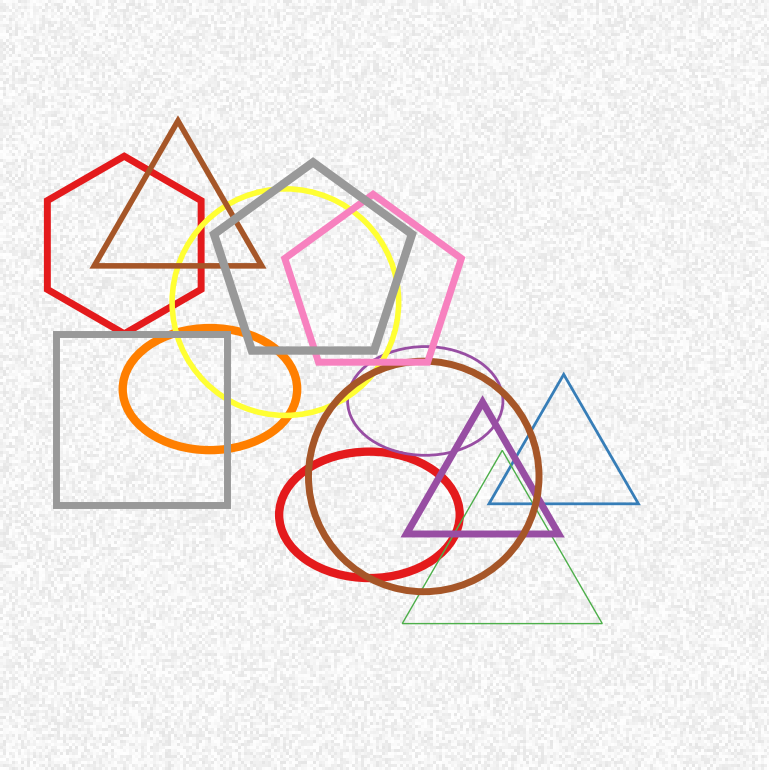[{"shape": "hexagon", "thickness": 2.5, "radius": 0.58, "center": [0.161, 0.682]}, {"shape": "oval", "thickness": 3, "radius": 0.59, "center": [0.48, 0.331]}, {"shape": "triangle", "thickness": 1, "radius": 0.56, "center": [0.732, 0.402]}, {"shape": "triangle", "thickness": 0.5, "radius": 0.75, "center": [0.652, 0.265]}, {"shape": "triangle", "thickness": 2.5, "radius": 0.57, "center": [0.627, 0.364]}, {"shape": "oval", "thickness": 1, "radius": 0.5, "center": [0.552, 0.479]}, {"shape": "oval", "thickness": 3, "radius": 0.57, "center": [0.273, 0.495]}, {"shape": "circle", "thickness": 2, "radius": 0.74, "center": [0.371, 0.608]}, {"shape": "triangle", "thickness": 2, "radius": 0.63, "center": [0.231, 0.718]}, {"shape": "circle", "thickness": 2.5, "radius": 0.75, "center": [0.55, 0.381]}, {"shape": "pentagon", "thickness": 2.5, "radius": 0.6, "center": [0.485, 0.627]}, {"shape": "square", "thickness": 2.5, "radius": 0.56, "center": [0.184, 0.455]}, {"shape": "pentagon", "thickness": 3, "radius": 0.68, "center": [0.407, 0.654]}]